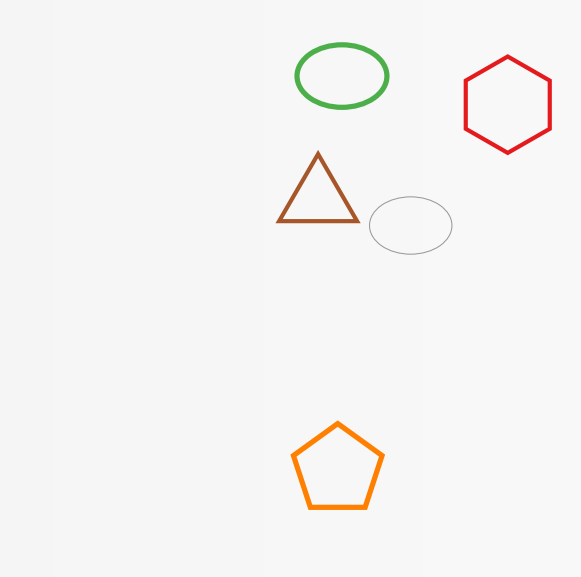[{"shape": "hexagon", "thickness": 2, "radius": 0.42, "center": [0.874, 0.818]}, {"shape": "oval", "thickness": 2.5, "radius": 0.39, "center": [0.588, 0.867]}, {"shape": "pentagon", "thickness": 2.5, "radius": 0.4, "center": [0.581, 0.185]}, {"shape": "triangle", "thickness": 2, "radius": 0.39, "center": [0.547, 0.655]}, {"shape": "oval", "thickness": 0.5, "radius": 0.35, "center": [0.707, 0.609]}]